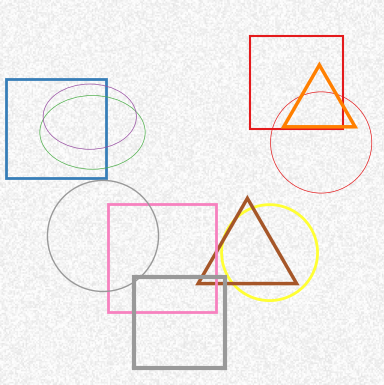[{"shape": "square", "thickness": 1.5, "radius": 0.6, "center": [0.771, 0.786]}, {"shape": "circle", "thickness": 0.5, "radius": 0.66, "center": [0.834, 0.63]}, {"shape": "square", "thickness": 2, "radius": 0.65, "center": [0.145, 0.667]}, {"shape": "oval", "thickness": 0.5, "radius": 0.68, "center": [0.24, 0.656]}, {"shape": "oval", "thickness": 0.5, "radius": 0.61, "center": [0.233, 0.697]}, {"shape": "triangle", "thickness": 2.5, "radius": 0.54, "center": [0.83, 0.724]}, {"shape": "circle", "thickness": 2, "radius": 0.62, "center": [0.7, 0.344]}, {"shape": "triangle", "thickness": 2.5, "radius": 0.74, "center": [0.643, 0.337]}, {"shape": "square", "thickness": 2, "radius": 0.7, "center": [0.42, 0.329]}, {"shape": "circle", "thickness": 1, "radius": 0.72, "center": [0.268, 0.387]}, {"shape": "square", "thickness": 3, "radius": 0.59, "center": [0.466, 0.162]}]